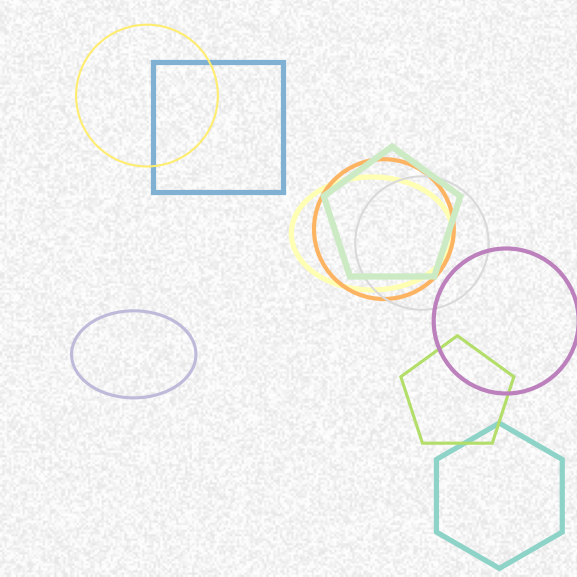[{"shape": "hexagon", "thickness": 2.5, "radius": 0.63, "center": [0.865, 0.141]}, {"shape": "oval", "thickness": 2.5, "radius": 0.7, "center": [0.644, 0.595]}, {"shape": "oval", "thickness": 1.5, "radius": 0.54, "center": [0.232, 0.386]}, {"shape": "square", "thickness": 2.5, "radius": 0.56, "center": [0.377, 0.78]}, {"shape": "circle", "thickness": 2, "radius": 0.61, "center": [0.665, 0.602]}, {"shape": "pentagon", "thickness": 1.5, "radius": 0.51, "center": [0.792, 0.315]}, {"shape": "circle", "thickness": 1, "radius": 0.58, "center": [0.731, 0.578]}, {"shape": "circle", "thickness": 2, "radius": 0.63, "center": [0.877, 0.443]}, {"shape": "pentagon", "thickness": 3, "radius": 0.62, "center": [0.679, 0.621]}, {"shape": "circle", "thickness": 1, "radius": 0.61, "center": [0.255, 0.834]}]